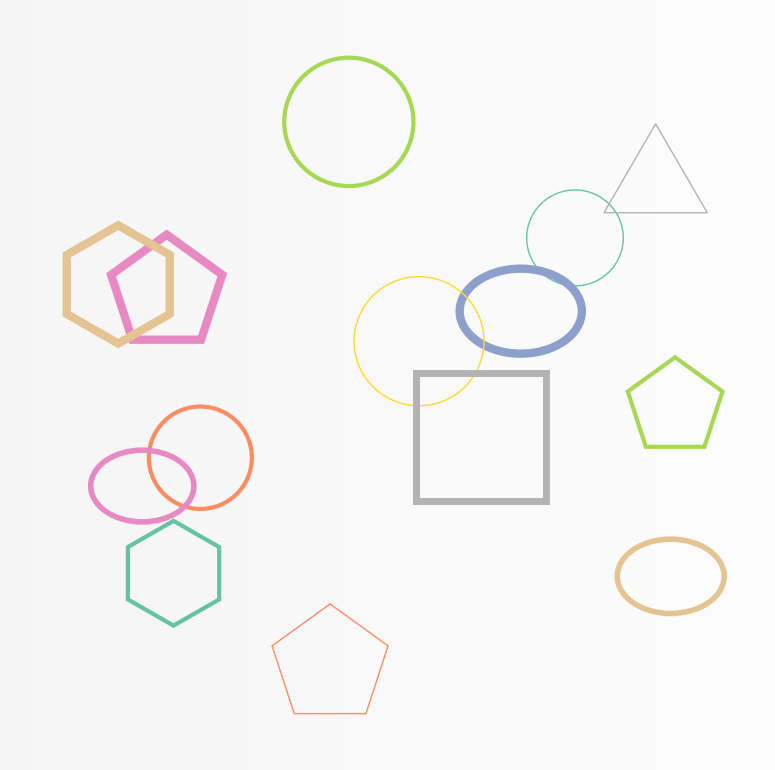[{"shape": "circle", "thickness": 0.5, "radius": 0.31, "center": [0.742, 0.691]}, {"shape": "hexagon", "thickness": 1.5, "radius": 0.34, "center": [0.224, 0.256]}, {"shape": "pentagon", "thickness": 0.5, "radius": 0.39, "center": [0.426, 0.137]}, {"shape": "circle", "thickness": 1.5, "radius": 0.33, "center": [0.259, 0.406]}, {"shape": "oval", "thickness": 3, "radius": 0.39, "center": [0.672, 0.596]}, {"shape": "oval", "thickness": 2, "radius": 0.33, "center": [0.184, 0.369]}, {"shape": "pentagon", "thickness": 3, "radius": 0.38, "center": [0.215, 0.62]}, {"shape": "circle", "thickness": 1.5, "radius": 0.42, "center": [0.45, 0.842]}, {"shape": "pentagon", "thickness": 1.5, "radius": 0.32, "center": [0.871, 0.472]}, {"shape": "circle", "thickness": 0.5, "radius": 0.42, "center": [0.541, 0.557]}, {"shape": "oval", "thickness": 2, "radius": 0.34, "center": [0.865, 0.252]}, {"shape": "hexagon", "thickness": 3, "radius": 0.38, "center": [0.153, 0.631]}, {"shape": "square", "thickness": 2.5, "radius": 0.42, "center": [0.621, 0.433]}, {"shape": "triangle", "thickness": 0.5, "radius": 0.38, "center": [0.846, 0.762]}]